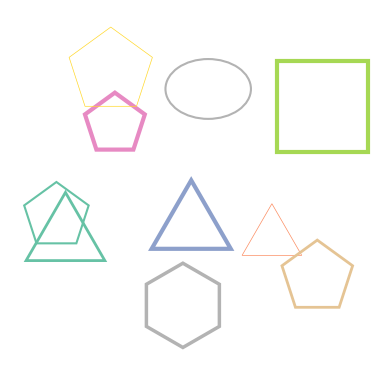[{"shape": "triangle", "thickness": 2, "radius": 0.59, "center": [0.17, 0.382]}, {"shape": "pentagon", "thickness": 1.5, "radius": 0.44, "center": [0.147, 0.439]}, {"shape": "triangle", "thickness": 0.5, "radius": 0.45, "center": [0.706, 0.381]}, {"shape": "triangle", "thickness": 3, "radius": 0.59, "center": [0.497, 0.413]}, {"shape": "pentagon", "thickness": 3, "radius": 0.41, "center": [0.298, 0.678]}, {"shape": "square", "thickness": 3, "radius": 0.59, "center": [0.838, 0.723]}, {"shape": "pentagon", "thickness": 0.5, "radius": 0.57, "center": [0.288, 0.816]}, {"shape": "pentagon", "thickness": 2, "radius": 0.48, "center": [0.824, 0.28]}, {"shape": "oval", "thickness": 1.5, "radius": 0.56, "center": [0.541, 0.769]}, {"shape": "hexagon", "thickness": 2.5, "radius": 0.55, "center": [0.475, 0.207]}]